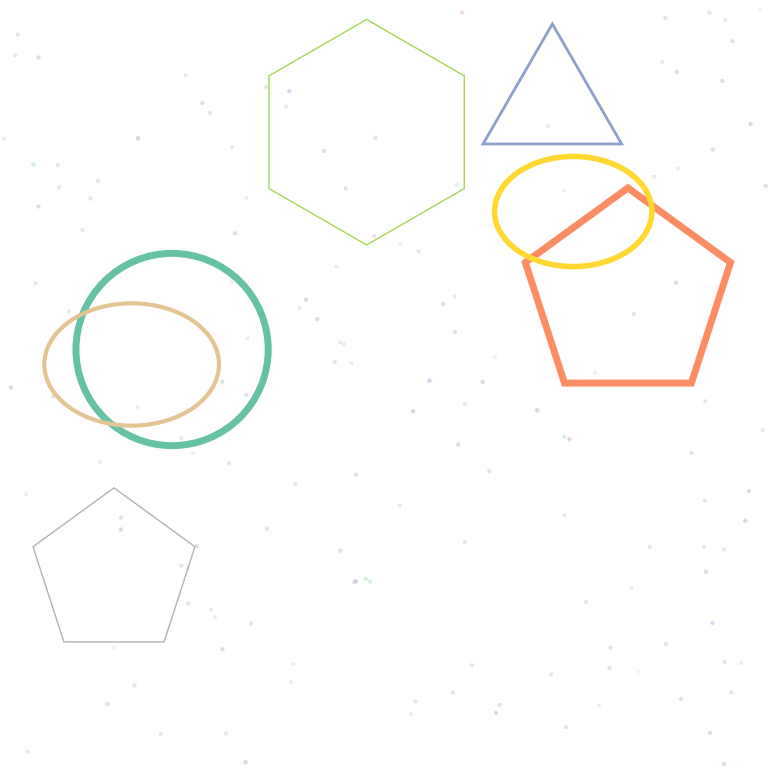[{"shape": "circle", "thickness": 2.5, "radius": 0.62, "center": [0.224, 0.546]}, {"shape": "pentagon", "thickness": 2.5, "radius": 0.7, "center": [0.816, 0.616]}, {"shape": "triangle", "thickness": 1, "radius": 0.52, "center": [0.717, 0.865]}, {"shape": "hexagon", "thickness": 0.5, "radius": 0.73, "center": [0.476, 0.828]}, {"shape": "oval", "thickness": 2, "radius": 0.51, "center": [0.744, 0.725]}, {"shape": "oval", "thickness": 1.5, "radius": 0.57, "center": [0.171, 0.527]}, {"shape": "pentagon", "thickness": 0.5, "radius": 0.55, "center": [0.148, 0.256]}]